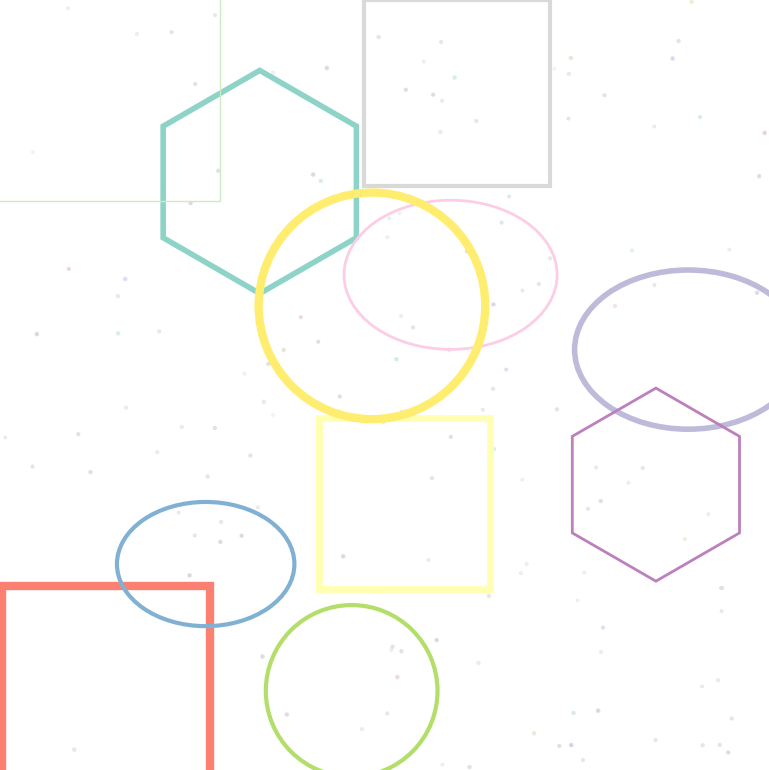[{"shape": "hexagon", "thickness": 2, "radius": 0.72, "center": [0.337, 0.764]}, {"shape": "square", "thickness": 2.5, "radius": 0.56, "center": [0.525, 0.346]}, {"shape": "oval", "thickness": 2, "radius": 0.74, "center": [0.894, 0.546]}, {"shape": "square", "thickness": 3, "radius": 0.67, "center": [0.138, 0.104]}, {"shape": "oval", "thickness": 1.5, "radius": 0.58, "center": [0.267, 0.267]}, {"shape": "circle", "thickness": 1.5, "radius": 0.56, "center": [0.457, 0.103]}, {"shape": "oval", "thickness": 1, "radius": 0.69, "center": [0.585, 0.643]}, {"shape": "square", "thickness": 1.5, "radius": 0.6, "center": [0.594, 0.879]}, {"shape": "hexagon", "thickness": 1, "radius": 0.63, "center": [0.852, 0.371]}, {"shape": "square", "thickness": 0.5, "radius": 0.74, "center": [0.138, 0.886]}, {"shape": "circle", "thickness": 3, "radius": 0.74, "center": [0.483, 0.603]}]